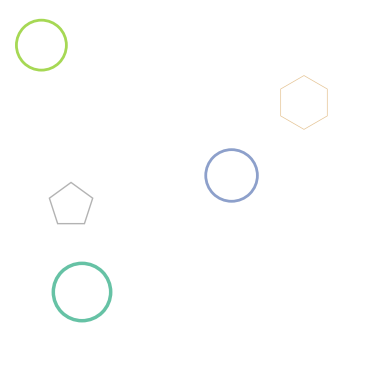[{"shape": "circle", "thickness": 2.5, "radius": 0.37, "center": [0.213, 0.241]}, {"shape": "circle", "thickness": 2, "radius": 0.34, "center": [0.601, 0.544]}, {"shape": "circle", "thickness": 2, "radius": 0.32, "center": [0.108, 0.883]}, {"shape": "hexagon", "thickness": 0.5, "radius": 0.35, "center": [0.79, 0.734]}, {"shape": "pentagon", "thickness": 1, "radius": 0.3, "center": [0.185, 0.467]}]